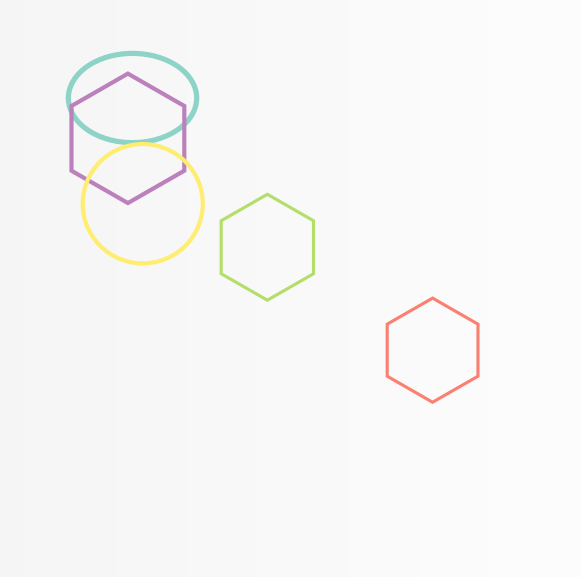[{"shape": "oval", "thickness": 2.5, "radius": 0.55, "center": [0.228, 0.829]}, {"shape": "hexagon", "thickness": 1.5, "radius": 0.45, "center": [0.744, 0.393]}, {"shape": "hexagon", "thickness": 1.5, "radius": 0.46, "center": [0.46, 0.571]}, {"shape": "hexagon", "thickness": 2, "radius": 0.56, "center": [0.22, 0.76]}, {"shape": "circle", "thickness": 2, "radius": 0.52, "center": [0.246, 0.646]}]